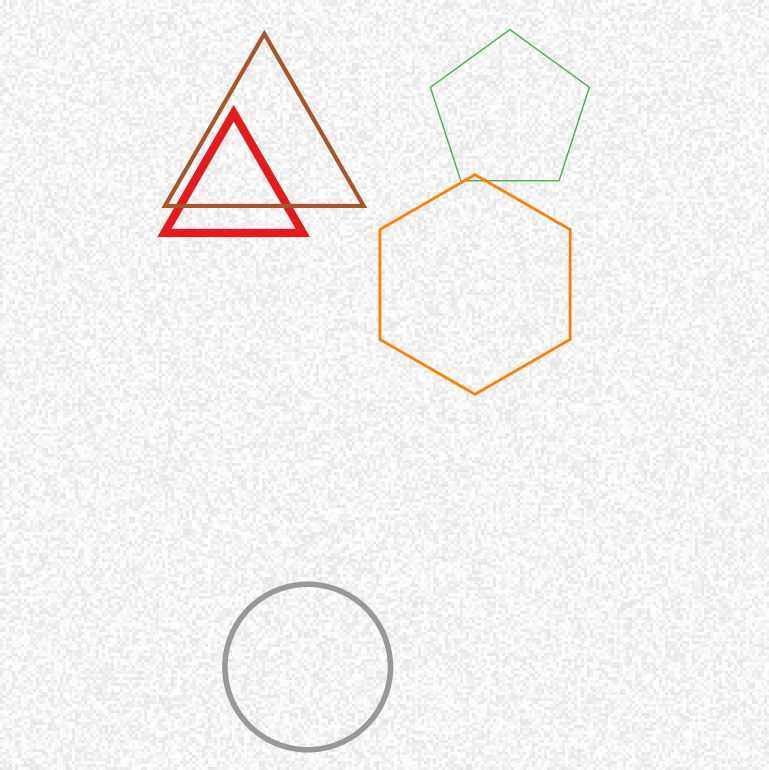[{"shape": "triangle", "thickness": 3, "radius": 0.52, "center": [0.303, 0.749]}, {"shape": "pentagon", "thickness": 0.5, "radius": 0.54, "center": [0.662, 0.853]}, {"shape": "hexagon", "thickness": 1, "radius": 0.71, "center": [0.617, 0.631]}, {"shape": "triangle", "thickness": 1.5, "radius": 0.74, "center": [0.343, 0.807]}, {"shape": "circle", "thickness": 2, "radius": 0.54, "center": [0.4, 0.134]}]